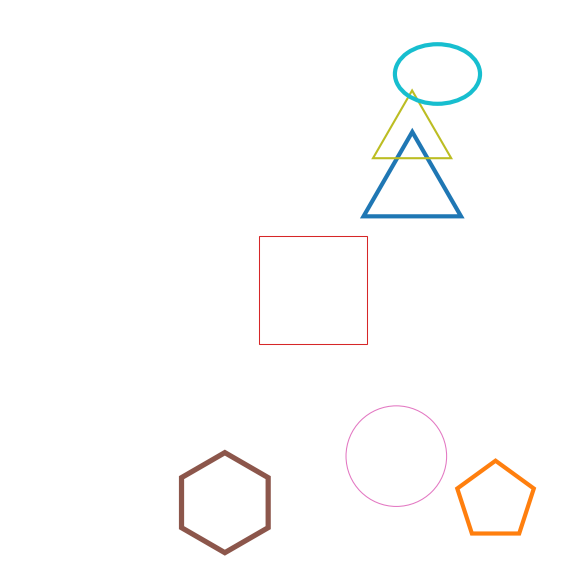[{"shape": "triangle", "thickness": 2, "radius": 0.49, "center": [0.714, 0.673]}, {"shape": "pentagon", "thickness": 2, "radius": 0.35, "center": [0.858, 0.132]}, {"shape": "square", "thickness": 0.5, "radius": 0.46, "center": [0.542, 0.497]}, {"shape": "hexagon", "thickness": 2.5, "radius": 0.43, "center": [0.389, 0.129]}, {"shape": "circle", "thickness": 0.5, "radius": 0.44, "center": [0.686, 0.209]}, {"shape": "triangle", "thickness": 1, "radius": 0.39, "center": [0.714, 0.764]}, {"shape": "oval", "thickness": 2, "radius": 0.37, "center": [0.758, 0.871]}]